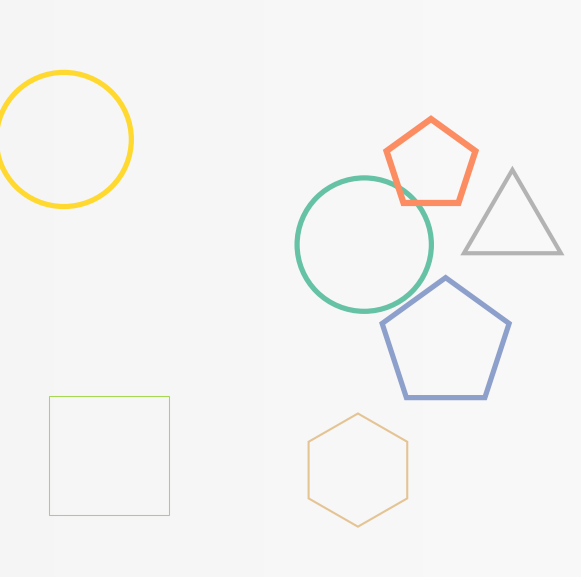[{"shape": "circle", "thickness": 2.5, "radius": 0.58, "center": [0.627, 0.576]}, {"shape": "pentagon", "thickness": 3, "radius": 0.4, "center": [0.741, 0.713]}, {"shape": "pentagon", "thickness": 2.5, "radius": 0.57, "center": [0.767, 0.404]}, {"shape": "square", "thickness": 0.5, "radius": 0.52, "center": [0.188, 0.211]}, {"shape": "circle", "thickness": 2.5, "radius": 0.58, "center": [0.11, 0.758]}, {"shape": "hexagon", "thickness": 1, "radius": 0.49, "center": [0.616, 0.185]}, {"shape": "triangle", "thickness": 2, "radius": 0.48, "center": [0.882, 0.609]}]